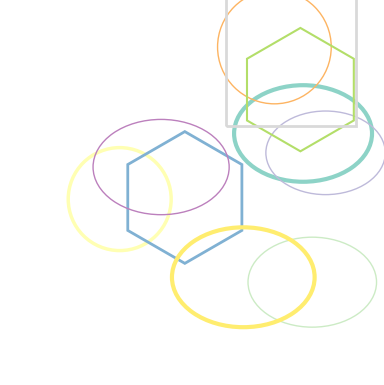[{"shape": "oval", "thickness": 3, "radius": 0.9, "center": [0.787, 0.653]}, {"shape": "circle", "thickness": 2.5, "radius": 0.67, "center": [0.311, 0.483]}, {"shape": "oval", "thickness": 1, "radius": 0.78, "center": [0.846, 0.603]}, {"shape": "hexagon", "thickness": 2, "radius": 0.86, "center": [0.48, 0.487]}, {"shape": "circle", "thickness": 1, "radius": 0.74, "center": [0.713, 0.878]}, {"shape": "hexagon", "thickness": 1.5, "radius": 0.8, "center": [0.78, 0.767]}, {"shape": "square", "thickness": 2, "radius": 0.84, "center": [0.756, 0.841]}, {"shape": "oval", "thickness": 1, "radius": 0.88, "center": [0.418, 0.566]}, {"shape": "oval", "thickness": 1, "radius": 0.83, "center": [0.811, 0.267]}, {"shape": "oval", "thickness": 3, "radius": 0.93, "center": [0.632, 0.28]}]